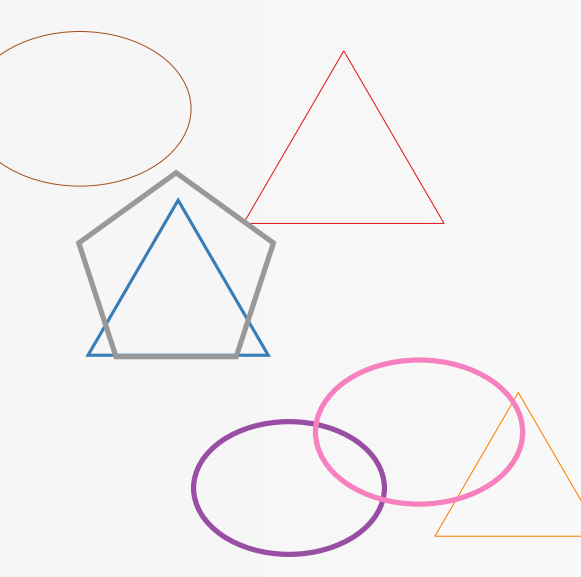[{"shape": "triangle", "thickness": 0.5, "radius": 1.0, "center": [0.591, 0.712]}, {"shape": "triangle", "thickness": 1.5, "radius": 0.89, "center": [0.306, 0.473]}, {"shape": "oval", "thickness": 2.5, "radius": 0.82, "center": [0.497, 0.154]}, {"shape": "triangle", "thickness": 0.5, "radius": 0.83, "center": [0.892, 0.154]}, {"shape": "oval", "thickness": 0.5, "radius": 0.96, "center": [0.137, 0.811]}, {"shape": "oval", "thickness": 2.5, "radius": 0.89, "center": [0.721, 0.251]}, {"shape": "pentagon", "thickness": 2.5, "radius": 0.88, "center": [0.303, 0.524]}]